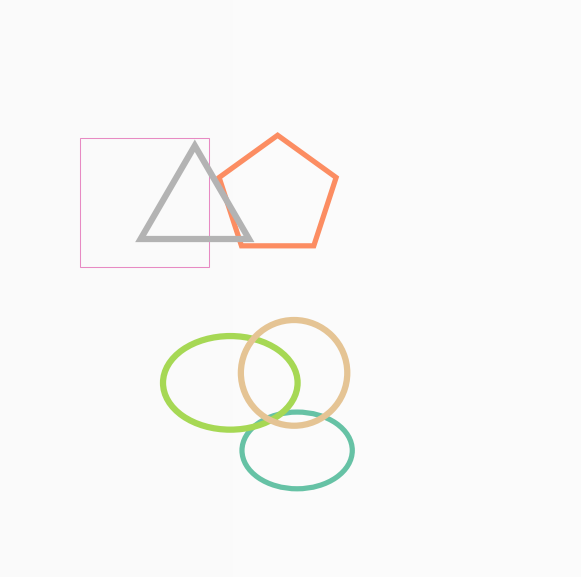[{"shape": "oval", "thickness": 2.5, "radius": 0.47, "center": [0.511, 0.219]}, {"shape": "pentagon", "thickness": 2.5, "radius": 0.53, "center": [0.478, 0.659]}, {"shape": "square", "thickness": 0.5, "radius": 0.56, "center": [0.249, 0.648]}, {"shape": "oval", "thickness": 3, "radius": 0.58, "center": [0.396, 0.336]}, {"shape": "circle", "thickness": 3, "radius": 0.46, "center": [0.506, 0.353]}, {"shape": "triangle", "thickness": 3, "radius": 0.54, "center": [0.335, 0.639]}]